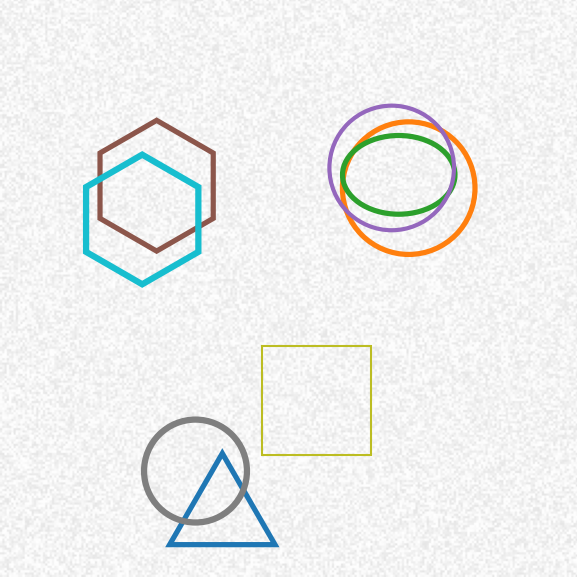[{"shape": "triangle", "thickness": 2.5, "radius": 0.53, "center": [0.385, 0.109]}, {"shape": "circle", "thickness": 2.5, "radius": 0.57, "center": [0.708, 0.673]}, {"shape": "oval", "thickness": 2.5, "radius": 0.49, "center": [0.69, 0.696]}, {"shape": "circle", "thickness": 2, "radius": 0.54, "center": [0.678, 0.708]}, {"shape": "hexagon", "thickness": 2.5, "radius": 0.57, "center": [0.271, 0.678]}, {"shape": "circle", "thickness": 3, "radius": 0.45, "center": [0.339, 0.183]}, {"shape": "square", "thickness": 1, "radius": 0.47, "center": [0.549, 0.305]}, {"shape": "hexagon", "thickness": 3, "radius": 0.56, "center": [0.246, 0.619]}]